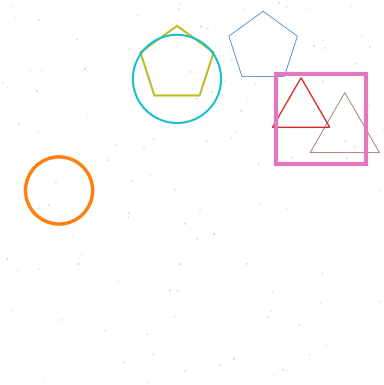[{"shape": "pentagon", "thickness": 0.5, "radius": 0.47, "center": [0.683, 0.877]}, {"shape": "circle", "thickness": 2.5, "radius": 0.44, "center": [0.153, 0.505]}, {"shape": "triangle", "thickness": 1, "radius": 0.43, "center": [0.782, 0.712]}, {"shape": "triangle", "thickness": 0.5, "radius": 0.52, "center": [0.896, 0.655]}, {"shape": "square", "thickness": 3, "radius": 0.58, "center": [0.834, 0.691]}, {"shape": "pentagon", "thickness": 1.5, "radius": 0.5, "center": [0.46, 0.833]}, {"shape": "circle", "thickness": 1.5, "radius": 0.57, "center": [0.46, 0.795]}]